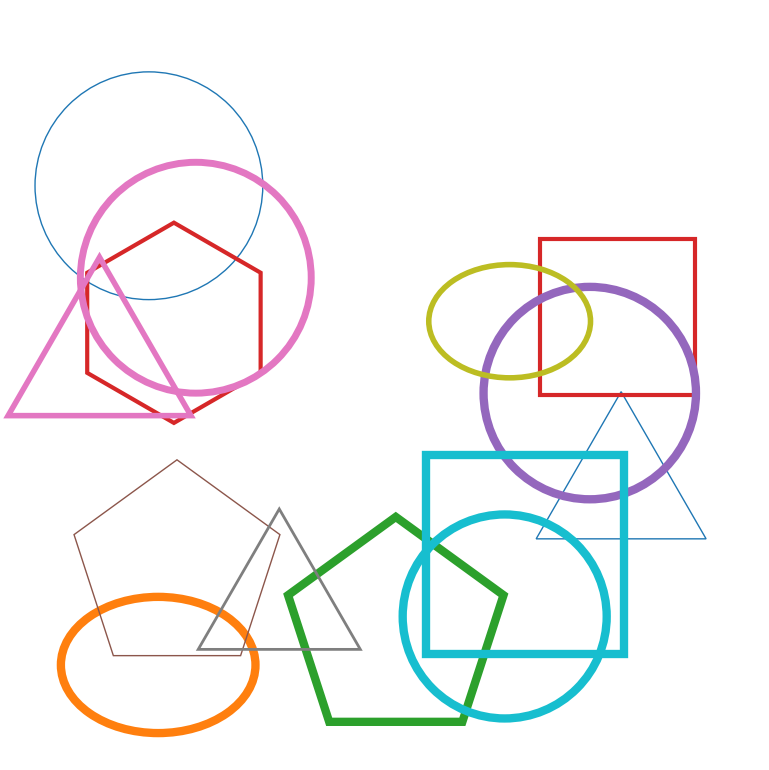[{"shape": "triangle", "thickness": 0.5, "radius": 0.64, "center": [0.807, 0.364]}, {"shape": "circle", "thickness": 0.5, "radius": 0.74, "center": [0.193, 0.759]}, {"shape": "oval", "thickness": 3, "radius": 0.63, "center": [0.205, 0.136]}, {"shape": "pentagon", "thickness": 3, "radius": 0.74, "center": [0.514, 0.182]}, {"shape": "square", "thickness": 1.5, "radius": 0.5, "center": [0.802, 0.589]}, {"shape": "hexagon", "thickness": 1.5, "radius": 0.65, "center": [0.226, 0.581]}, {"shape": "circle", "thickness": 3, "radius": 0.69, "center": [0.766, 0.49]}, {"shape": "pentagon", "thickness": 0.5, "radius": 0.7, "center": [0.23, 0.262]}, {"shape": "circle", "thickness": 2.5, "radius": 0.75, "center": [0.254, 0.639]}, {"shape": "triangle", "thickness": 2, "radius": 0.69, "center": [0.129, 0.529]}, {"shape": "triangle", "thickness": 1, "radius": 0.61, "center": [0.363, 0.217]}, {"shape": "oval", "thickness": 2, "radius": 0.53, "center": [0.662, 0.583]}, {"shape": "circle", "thickness": 3, "radius": 0.66, "center": [0.655, 0.199]}, {"shape": "square", "thickness": 3, "radius": 0.65, "center": [0.682, 0.28]}]